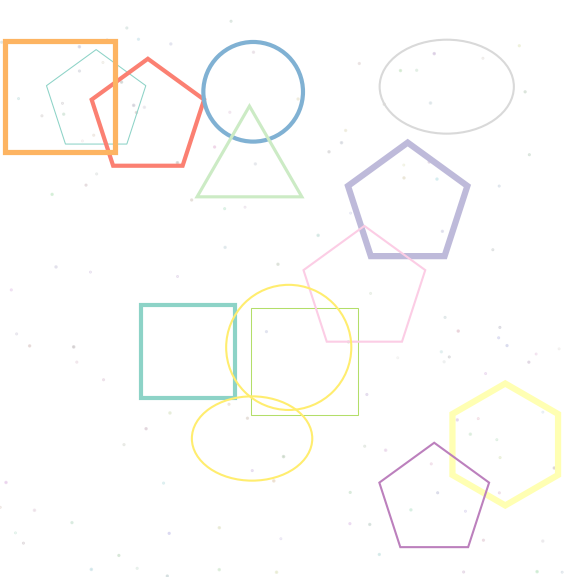[{"shape": "pentagon", "thickness": 0.5, "radius": 0.45, "center": [0.166, 0.823]}, {"shape": "square", "thickness": 2, "radius": 0.4, "center": [0.326, 0.391]}, {"shape": "hexagon", "thickness": 3, "radius": 0.53, "center": [0.875, 0.229]}, {"shape": "pentagon", "thickness": 3, "radius": 0.54, "center": [0.706, 0.644]}, {"shape": "pentagon", "thickness": 2, "radius": 0.51, "center": [0.256, 0.795]}, {"shape": "circle", "thickness": 2, "radius": 0.43, "center": [0.438, 0.84]}, {"shape": "square", "thickness": 2.5, "radius": 0.48, "center": [0.104, 0.832]}, {"shape": "square", "thickness": 0.5, "radius": 0.46, "center": [0.527, 0.373]}, {"shape": "pentagon", "thickness": 1, "radius": 0.55, "center": [0.631, 0.497]}, {"shape": "oval", "thickness": 1, "radius": 0.58, "center": [0.774, 0.849]}, {"shape": "pentagon", "thickness": 1, "radius": 0.5, "center": [0.752, 0.133]}, {"shape": "triangle", "thickness": 1.5, "radius": 0.52, "center": [0.432, 0.711]}, {"shape": "circle", "thickness": 1, "radius": 0.54, "center": [0.5, 0.398]}, {"shape": "oval", "thickness": 1, "radius": 0.52, "center": [0.436, 0.24]}]